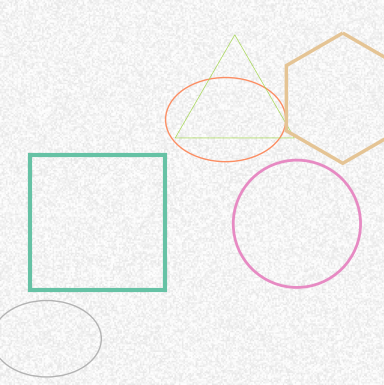[{"shape": "square", "thickness": 3, "radius": 0.87, "center": [0.254, 0.422]}, {"shape": "oval", "thickness": 1, "radius": 0.78, "center": [0.586, 0.689]}, {"shape": "circle", "thickness": 2, "radius": 0.83, "center": [0.771, 0.419]}, {"shape": "triangle", "thickness": 0.5, "radius": 0.89, "center": [0.61, 0.731]}, {"shape": "hexagon", "thickness": 2.5, "radius": 0.85, "center": [0.89, 0.745]}, {"shape": "oval", "thickness": 1, "radius": 0.71, "center": [0.121, 0.12]}]